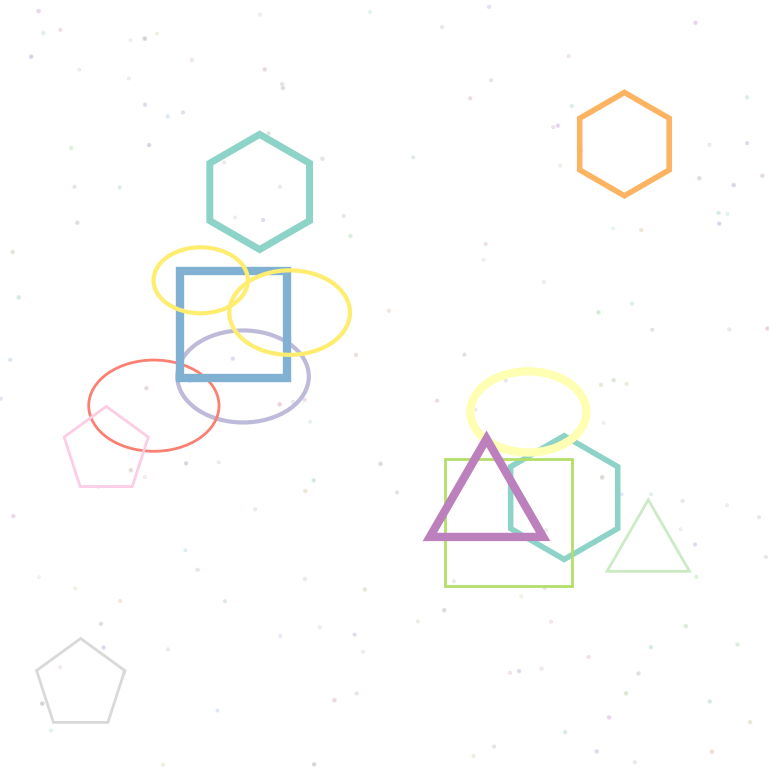[{"shape": "hexagon", "thickness": 2.5, "radius": 0.37, "center": [0.337, 0.751]}, {"shape": "hexagon", "thickness": 2, "radius": 0.4, "center": [0.733, 0.354]}, {"shape": "oval", "thickness": 3, "radius": 0.38, "center": [0.686, 0.465]}, {"shape": "oval", "thickness": 1.5, "radius": 0.43, "center": [0.316, 0.511]}, {"shape": "oval", "thickness": 1, "radius": 0.42, "center": [0.2, 0.473]}, {"shape": "square", "thickness": 3, "radius": 0.35, "center": [0.303, 0.578]}, {"shape": "hexagon", "thickness": 2, "radius": 0.34, "center": [0.811, 0.813]}, {"shape": "square", "thickness": 1, "radius": 0.41, "center": [0.661, 0.321]}, {"shape": "pentagon", "thickness": 1, "radius": 0.29, "center": [0.138, 0.415]}, {"shape": "pentagon", "thickness": 1, "radius": 0.3, "center": [0.105, 0.111]}, {"shape": "triangle", "thickness": 3, "radius": 0.42, "center": [0.632, 0.345]}, {"shape": "triangle", "thickness": 1, "radius": 0.31, "center": [0.842, 0.289]}, {"shape": "oval", "thickness": 1.5, "radius": 0.31, "center": [0.261, 0.636]}, {"shape": "oval", "thickness": 1.5, "radius": 0.39, "center": [0.376, 0.594]}]